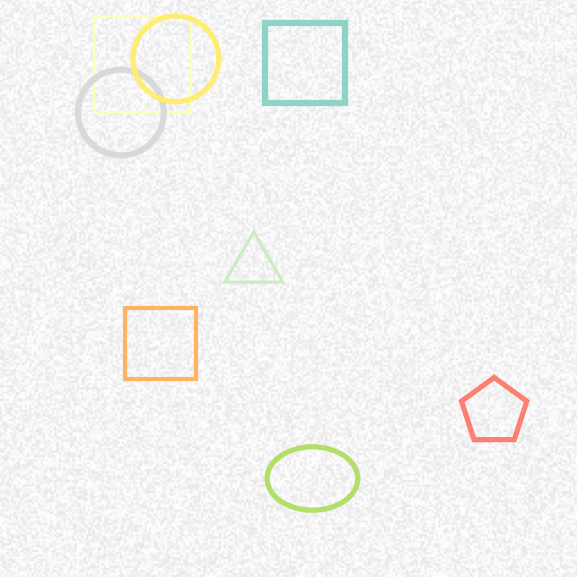[{"shape": "square", "thickness": 3, "radius": 0.35, "center": [0.528, 0.89]}, {"shape": "square", "thickness": 1, "radius": 0.42, "center": [0.247, 0.888]}, {"shape": "pentagon", "thickness": 2.5, "radius": 0.3, "center": [0.856, 0.286]}, {"shape": "square", "thickness": 2, "radius": 0.31, "center": [0.278, 0.405]}, {"shape": "oval", "thickness": 2.5, "radius": 0.39, "center": [0.541, 0.171]}, {"shape": "circle", "thickness": 3, "radius": 0.37, "center": [0.209, 0.804]}, {"shape": "triangle", "thickness": 1.5, "radius": 0.29, "center": [0.439, 0.54]}, {"shape": "circle", "thickness": 2.5, "radius": 0.37, "center": [0.304, 0.897]}]